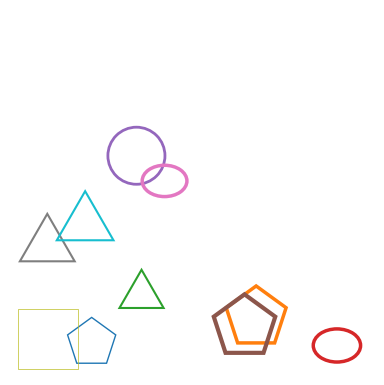[{"shape": "pentagon", "thickness": 1, "radius": 0.33, "center": [0.238, 0.11]}, {"shape": "pentagon", "thickness": 2.5, "radius": 0.41, "center": [0.665, 0.175]}, {"shape": "triangle", "thickness": 1.5, "radius": 0.33, "center": [0.368, 0.233]}, {"shape": "oval", "thickness": 2.5, "radius": 0.31, "center": [0.875, 0.103]}, {"shape": "circle", "thickness": 2, "radius": 0.37, "center": [0.354, 0.595]}, {"shape": "pentagon", "thickness": 3, "radius": 0.42, "center": [0.635, 0.151]}, {"shape": "oval", "thickness": 2.5, "radius": 0.29, "center": [0.427, 0.53]}, {"shape": "triangle", "thickness": 1.5, "radius": 0.41, "center": [0.123, 0.362]}, {"shape": "square", "thickness": 0.5, "radius": 0.39, "center": [0.125, 0.119]}, {"shape": "triangle", "thickness": 1.5, "radius": 0.42, "center": [0.221, 0.418]}]